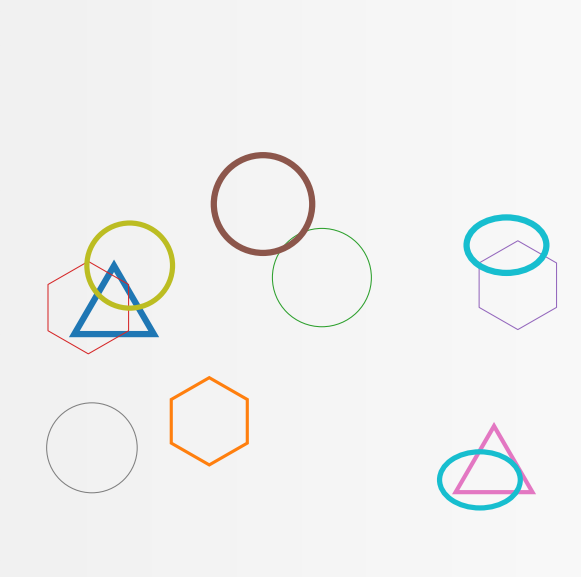[{"shape": "triangle", "thickness": 3, "radius": 0.39, "center": [0.196, 0.46]}, {"shape": "hexagon", "thickness": 1.5, "radius": 0.38, "center": [0.36, 0.27]}, {"shape": "circle", "thickness": 0.5, "radius": 0.43, "center": [0.554, 0.518]}, {"shape": "hexagon", "thickness": 0.5, "radius": 0.4, "center": [0.152, 0.466]}, {"shape": "hexagon", "thickness": 0.5, "radius": 0.38, "center": [0.891, 0.505]}, {"shape": "circle", "thickness": 3, "radius": 0.42, "center": [0.452, 0.646]}, {"shape": "triangle", "thickness": 2, "radius": 0.38, "center": [0.85, 0.185]}, {"shape": "circle", "thickness": 0.5, "radius": 0.39, "center": [0.158, 0.224]}, {"shape": "circle", "thickness": 2.5, "radius": 0.37, "center": [0.223, 0.539]}, {"shape": "oval", "thickness": 2.5, "radius": 0.35, "center": [0.826, 0.168]}, {"shape": "oval", "thickness": 3, "radius": 0.34, "center": [0.871, 0.575]}]